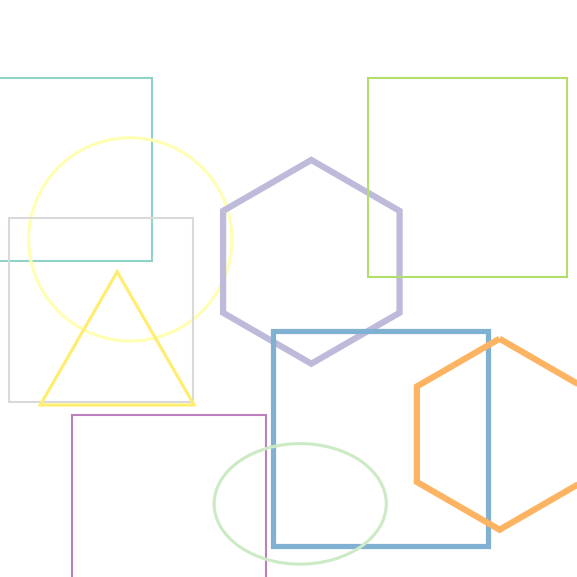[{"shape": "square", "thickness": 1, "radius": 0.79, "center": [0.104, 0.705]}, {"shape": "circle", "thickness": 1.5, "radius": 0.88, "center": [0.226, 0.585]}, {"shape": "hexagon", "thickness": 3, "radius": 0.88, "center": [0.539, 0.546]}, {"shape": "square", "thickness": 2.5, "radius": 0.93, "center": [0.659, 0.24]}, {"shape": "hexagon", "thickness": 3, "radius": 0.83, "center": [0.865, 0.247]}, {"shape": "square", "thickness": 1, "radius": 0.86, "center": [0.81, 0.692]}, {"shape": "square", "thickness": 1, "radius": 0.8, "center": [0.174, 0.463]}, {"shape": "square", "thickness": 1, "radius": 0.84, "center": [0.293, 0.114]}, {"shape": "oval", "thickness": 1.5, "radius": 0.75, "center": [0.52, 0.127]}, {"shape": "triangle", "thickness": 1.5, "radius": 0.77, "center": [0.203, 0.375]}]